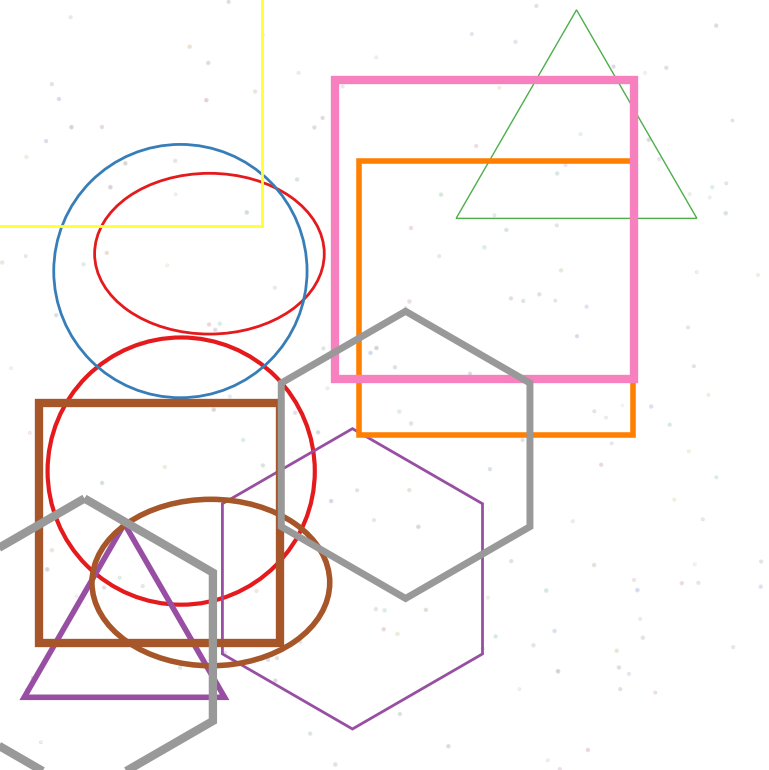[{"shape": "oval", "thickness": 1, "radius": 0.75, "center": [0.272, 0.671]}, {"shape": "circle", "thickness": 1.5, "radius": 0.87, "center": [0.235, 0.388]}, {"shape": "circle", "thickness": 1, "radius": 0.82, "center": [0.234, 0.648]}, {"shape": "triangle", "thickness": 0.5, "radius": 0.9, "center": [0.749, 0.807]}, {"shape": "hexagon", "thickness": 1, "radius": 0.98, "center": [0.458, 0.248]}, {"shape": "triangle", "thickness": 2, "radius": 0.75, "center": [0.162, 0.17]}, {"shape": "square", "thickness": 2, "radius": 0.89, "center": [0.644, 0.613]}, {"shape": "square", "thickness": 1, "radius": 0.92, "center": [0.156, 0.891]}, {"shape": "square", "thickness": 3, "radius": 0.78, "center": [0.207, 0.321]}, {"shape": "oval", "thickness": 2, "radius": 0.77, "center": [0.274, 0.243]}, {"shape": "square", "thickness": 3, "radius": 0.97, "center": [0.63, 0.702]}, {"shape": "hexagon", "thickness": 3, "radius": 0.96, "center": [0.11, 0.16]}, {"shape": "hexagon", "thickness": 2.5, "radius": 0.93, "center": [0.527, 0.409]}]